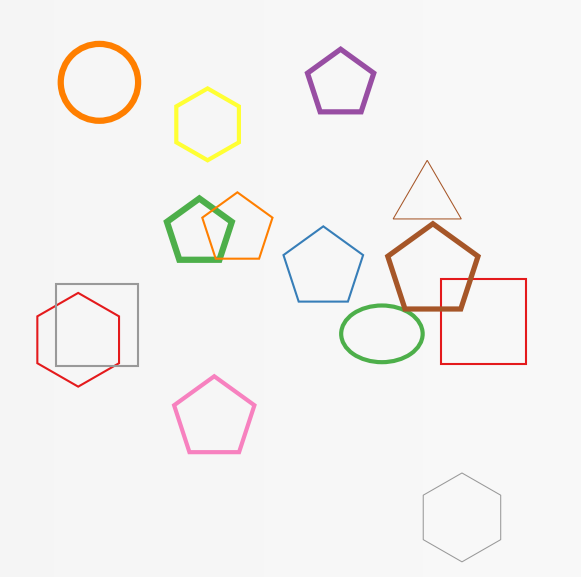[{"shape": "hexagon", "thickness": 1, "radius": 0.41, "center": [0.135, 0.411]}, {"shape": "square", "thickness": 1, "radius": 0.37, "center": [0.832, 0.442]}, {"shape": "pentagon", "thickness": 1, "radius": 0.36, "center": [0.556, 0.535]}, {"shape": "oval", "thickness": 2, "radius": 0.35, "center": [0.657, 0.421]}, {"shape": "pentagon", "thickness": 3, "radius": 0.29, "center": [0.343, 0.597]}, {"shape": "pentagon", "thickness": 2.5, "radius": 0.3, "center": [0.586, 0.854]}, {"shape": "circle", "thickness": 3, "radius": 0.33, "center": [0.171, 0.857]}, {"shape": "pentagon", "thickness": 1, "radius": 0.32, "center": [0.408, 0.603]}, {"shape": "hexagon", "thickness": 2, "radius": 0.31, "center": [0.357, 0.784]}, {"shape": "pentagon", "thickness": 2.5, "radius": 0.41, "center": [0.745, 0.53]}, {"shape": "triangle", "thickness": 0.5, "radius": 0.34, "center": [0.735, 0.654]}, {"shape": "pentagon", "thickness": 2, "radius": 0.36, "center": [0.369, 0.275]}, {"shape": "square", "thickness": 1, "radius": 0.36, "center": [0.167, 0.437]}, {"shape": "hexagon", "thickness": 0.5, "radius": 0.38, "center": [0.795, 0.103]}]